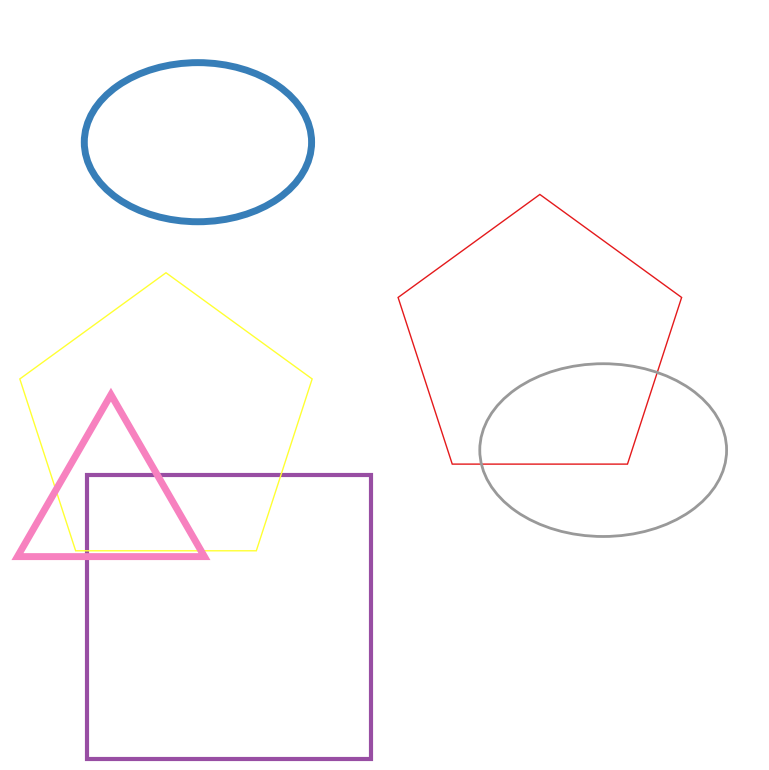[{"shape": "pentagon", "thickness": 0.5, "radius": 0.97, "center": [0.701, 0.554]}, {"shape": "oval", "thickness": 2.5, "radius": 0.74, "center": [0.257, 0.815]}, {"shape": "square", "thickness": 1.5, "radius": 0.92, "center": [0.298, 0.198]}, {"shape": "pentagon", "thickness": 0.5, "radius": 1.0, "center": [0.216, 0.446]}, {"shape": "triangle", "thickness": 2.5, "radius": 0.7, "center": [0.144, 0.347]}, {"shape": "oval", "thickness": 1, "radius": 0.8, "center": [0.783, 0.415]}]